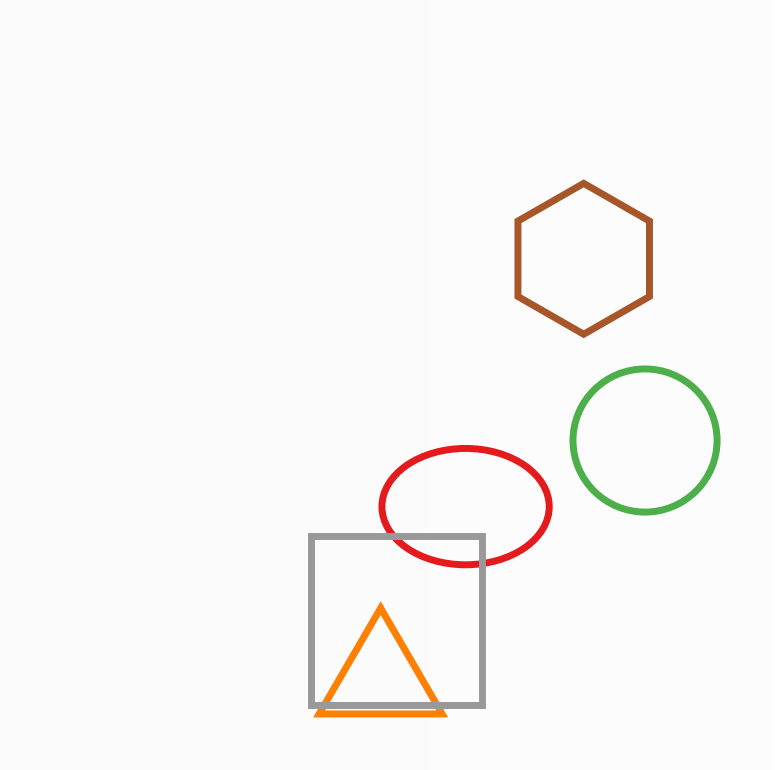[{"shape": "oval", "thickness": 2.5, "radius": 0.54, "center": [0.601, 0.342]}, {"shape": "circle", "thickness": 2.5, "radius": 0.46, "center": [0.832, 0.428]}, {"shape": "triangle", "thickness": 2.5, "radius": 0.46, "center": [0.491, 0.119]}, {"shape": "hexagon", "thickness": 2.5, "radius": 0.49, "center": [0.753, 0.664]}, {"shape": "square", "thickness": 2.5, "radius": 0.55, "center": [0.511, 0.194]}]